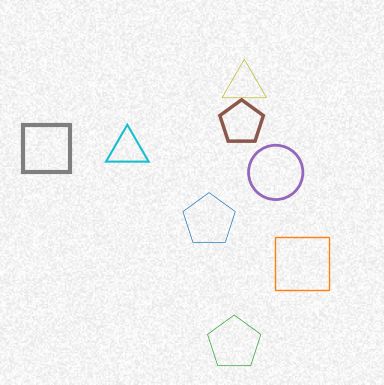[{"shape": "pentagon", "thickness": 0.5, "radius": 0.36, "center": [0.543, 0.428]}, {"shape": "square", "thickness": 1, "radius": 0.35, "center": [0.784, 0.316]}, {"shape": "pentagon", "thickness": 0.5, "radius": 0.36, "center": [0.608, 0.109]}, {"shape": "circle", "thickness": 2, "radius": 0.35, "center": [0.716, 0.552]}, {"shape": "pentagon", "thickness": 2.5, "radius": 0.3, "center": [0.628, 0.681]}, {"shape": "square", "thickness": 3, "radius": 0.31, "center": [0.122, 0.614]}, {"shape": "triangle", "thickness": 0.5, "radius": 0.33, "center": [0.635, 0.779]}, {"shape": "triangle", "thickness": 1.5, "radius": 0.32, "center": [0.331, 0.612]}]